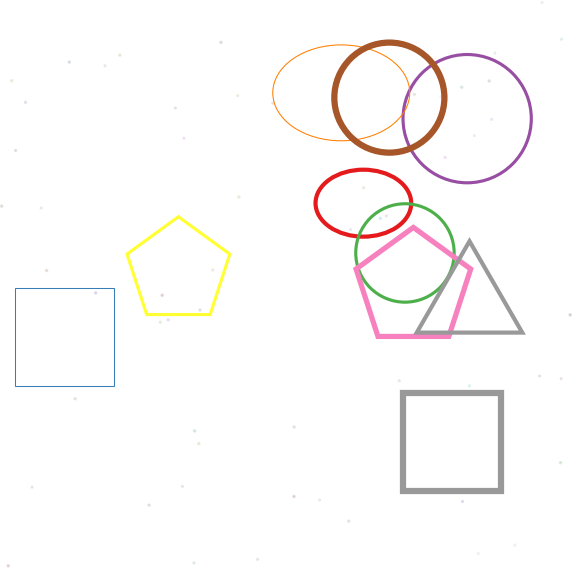[{"shape": "oval", "thickness": 2, "radius": 0.41, "center": [0.629, 0.647]}, {"shape": "square", "thickness": 0.5, "radius": 0.43, "center": [0.111, 0.415]}, {"shape": "circle", "thickness": 1.5, "radius": 0.43, "center": [0.701, 0.561]}, {"shape": "circle", "thickness": 1.5, "radius": 0.56, "center": [0.809, 0.794]}, {"shape": "oval", "thickness": 0.5, "radius": 0.59, "center": [0.591, 0.838]}, {"shape": "pentagon", "thickness": 1.5, "radius": 0.47, "center": [0.309, 0.53]}, {"shape": "circle", "thickness": 3, "radius": 0.48, "center": [0.674, 0.83]}, {"shape": "pentagon", "thickness": 2.5, "radius": 0.52, "center": [0.716, 0.501]}, {"shape": "triangle", "thickness": 2, "radius": 0.53, "center": [0.813, 0.476]}, {"shape": "square", "thickness": 3, "radius": 0.42, "center": [0.783, 0.234]}]